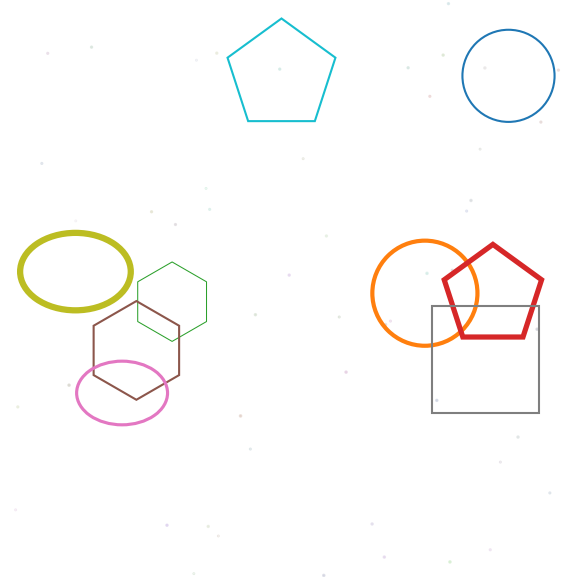[{"shape": "circle", "thickness": 1, "radius": 0.4, "center": [0.881, 0.868]}, {"shape": "circle", "thickness": 2, "radius": 0.46, "center": [0.736, 0.491]}, {"shape": "hexagon", "thickness": 0.5, "radius": 0.34, "center": [0.298, 0.477]}, {"shape": "pentagon", "thickness": 2.5, "radius": 0.44, "center": [0.854, 0.487]}, {"shape": "hexagon", "thickness": 1, "radius": 0.43, "center": [0.236, 0.392]}, {"shape": "oval", "thickness": 1.5, "radius": 0.39, "center": [0.211, 0.319]}, {"shape": "square", "thickness": 1, "radius": 0.47, "center": [0.841, 0.377]}, {"shape": "oval", "thickness": 3, "radius": 0.48, "center": [0.131, 0.529]}, {"shape": "pentagon", "thickness": 1, "radius": 0.49, "center": [0.487, 0.869]}]